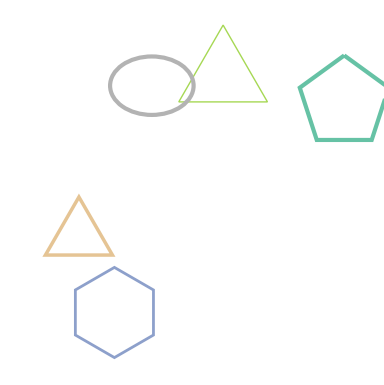[{"shape": "pentagon", "thickness": 3, "radius": 0.61, "center": [0.894, 0.735]}, {"shape": "hexagon", "thickness": 2, "radius": 0.59, "center": [0.297, 0.188]}, {"shape": "triangle", "thickness": 1, "radius": 0.66, "center": [0.58, 0.802]}, {"shape": "triangle", "thickness": 2.5, "radius": 0.5, "center": [0.205, 0.388]}, {"shape": "oval", "thickness": 3, "radius": 0.54, "center": [0.394, 0.777]}]